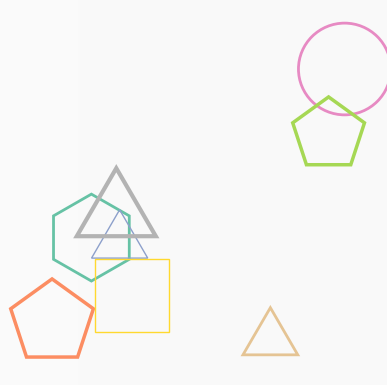[{"shape": "hexagon", "thickness": 2, "radius": 0.56, "center": [0.236, 0.383]}, {"shape": "pentagon", "thickness": 2.5, "radius": 0.56, "center": [0.134, 0.163]}, {"shape": "triangle", "thickness": 1, "radius": 0.42, "center": [0.309, 0.371]}, {"shape": "circle", "thickness": 2, "radius": 0.6, "center": [0.889, 0.821]}, {"shape": "pentagon", "thickness": 2.5, "radius": 0.49, "center": [0.848, 0.651]}, {"shape": "square", "thickness": 1, "radius": 0.47, "center": [0.341, 0.233]}, {"shape": "triangle", "thickness": 2, "radius": 0.41, "center": [0.698, 0.119]}, {"shape": "triangle", "thickness": 3, "radius": 0.59, "center": [0.3, 0.445]}]